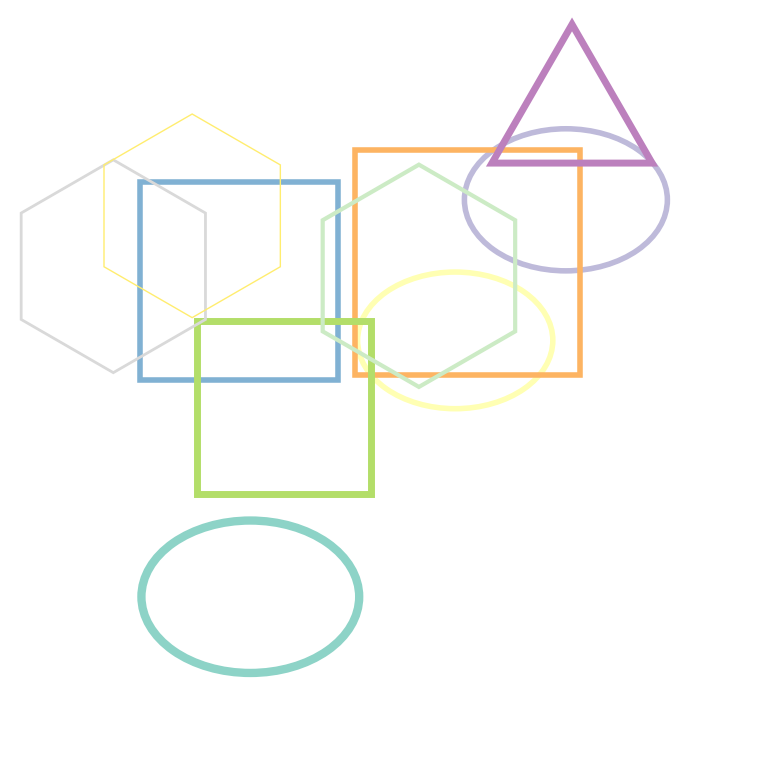[{"shape": "oval", "thickness": 3, "radius": 0.71, "center": [0.325, 0.225]}, {"shape": "oval", "thickness": 2, "radius": 0.63, "center": [0.591, 0.558]}, {"shape": "oval", "thickness": 2, "radius": 0.66, "center": [0.735, 0.741]}, {"shape": "square", "thickness": 2, "radius": 0.64, "center": [0.311, 0.635]}, {"shape": "square", "thickness": 2, "radius": 0.73, "center": [0.607, 0.659]}, {"shape": "square", "thickness": 2.5, "radius": 0.56, "center": [0.369, 0.471]}, {"shape": "hexagon", "thickness": 1, "radius": 0.69, "center": [0.147, 0.654]}, {"shape": "triangle", "thickness": 2.5, "radius": 0.6, "center": [0.743, 0.848]}, {"shape": "hexagon", "thickness": 1.5, "radius": 0.72, "center": [0.544, 0.642]}, {"shape": "hexagon", "thickness": 0.5, "radius": 0.66, "center": [0.25, 0.72]}]